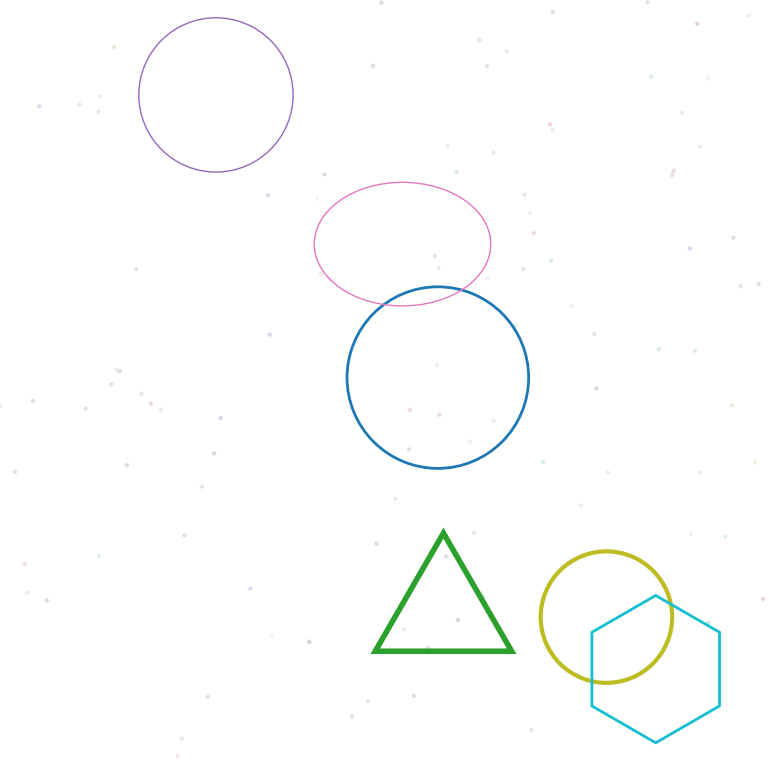[{"shape": "circle", "thickness": 1, "radius": 0.59, "center": [0.569, 0.51]}, {"shape": "triangle", "thickness": 2, "radius": 0.51, "center": [0.576, 0.205]}, {"shape": "circle", "thickness": 0.5, "radius": 0.5, "center": [0.28, 0.877]}, {"shape": "oval", "thickness": 0.5, "radius": 0.57, "center": [0.523, 0.683]}, {"shape": "circle", "thickness": 1.5, "radius": 0.43, "center": [0.788, 0.199]}, {"shape": "hexagon", "thickness": 1, "radius": 0.48, "center": [0.852, 0.131]}]